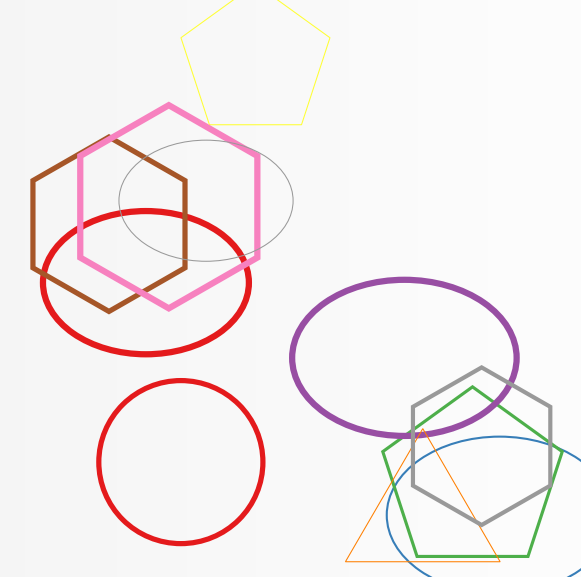[{"shape": "oval", "thickness": 3, "radius": 0.89, "center": [0.251, 0.51]}, {"shape": "circle", "thickness": 2.5, "radius": 0.71, "center": [0.311, 0.199]}, {"shape": "oval", "thickness": 1, "radius": 0.97, "center": [0.859, 0.107]}, {"shape": "pentagon", "thickness": 1.5, "radius": 0.81, "center": [0.813, 0.167]}, {"shape": "oval", "thickness": 3, "radius": 0.97, "center": [0.696, 0.379]}, {"shape": "triangle", "thickness": 0.5, "radius": 0.77, "center": [0.727, 0.103]}, {"shape": "pentagon", "thickness": 0.5, "radius": 0.67, "center": [0.439, 0.892]}, {"shape": "hexagon", "thickness": 2.5, "radius": 0.76, "center": [0.187, 0.611]}, {"shape": "hexagon", "thickness": 3, "radius": 0.88, "center": [0.29, 0.641]}, {"shape": "hexagon", "thickness": 2, "radius": 0.68, "center": [0.829, 0.226]}, {"shape": "oval", "thickness": 0.5, "radius": 0.75, "center": [0.354, 0.652]}]